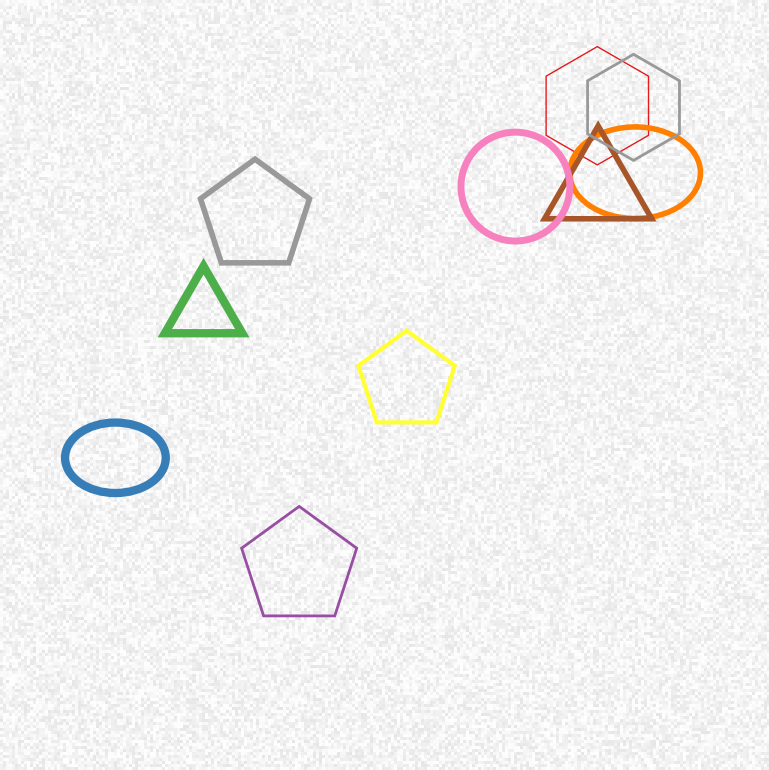[{"shape": "hexagon", "thickness": 0.5, "radius": 0.38, "center": [0.776, 0.863]}, {"shape": "oval", "thickness": 3, "radius": 0.33, "center": [0.15, 0.405]}, {"shape": "triangle", "thickness": 3, "radius": 0.29, "center": [0.264, 0.596]}, {"shape": "pentagon", "thickness": 1, "radius": 0.39, "center": [0.389, 0.264]}, {"shape": "oval", "thickness": 2, "radius": 0.42, "center": [0.825, 0.776]}, {"shape": "pentagon", "thickness": 1.5, "radius": 0.33, "center": [0.528, 0.505]}, {"shape": "triangle", "thickness": 2, "radius": 0.4, "center": [0.777, 0.756]}, {"shape": "circle", "thickness": 2.5, "radius": 0.35, "center": [0.669, 0.758]}, {"shape": "pentagon", "thickness": 2, "radius": 0.37, "center": [0.331, 0.719]}, {"shape": "hexagon", "thickness": 1, "radius": 0.34, "center": [0.823, 0.861]}]